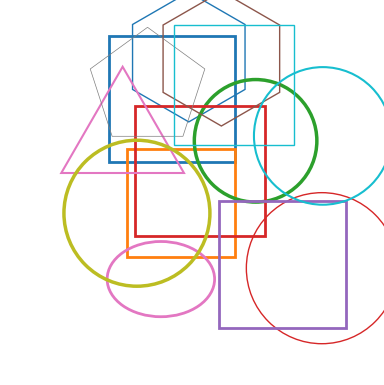[{"shape": "hexagon", "thickness": 1, "radius": 0.84, "center": [0.49, 0.852]}, {"shape": "square", "thickness": 2, "radius": 0.82, "center": [0.447, 0.742]}, {"shape": "square", "thickness": 2, "radius": 0.7, "center": [0.471, 0.473]}, {"shape": "circle", "thickness": 2.5, "radius": 0.8, "center": [0.664, 0.634]}, {"shape": "circle", "thickness": 1, "radius": 0.98, "center": [0.836, 0.303]}, {"shape": "square", "thickness": 2, "radius": 0.84, "center": [0.52, 0.556]}, {"shape": "square", "thickness": 2, "radius": 0.83, "center": [0.733, 0.314]}, {"shape": "hexagon", "thickness": 1, "radius": 0.87, "center": [0.575, 0.848]}, {"shape": "triangle", "thickness": 1.5, "radius": 0.92, "center": [0.319, 0.643]}, {"shape": "oval", "thickness": 2, "radius": 0.7, "center": [0.418, 0.275]}, {"shape": "pentagon", "thickness": 0.5, "radius": 0.78, "center": [0.383, 0.773]}, {"shape": "circle", "thickness": 2.5, "radius": 0.95, "center": [0.356, 0.446]}, {"shape": "circle", "thickness": 1.5, "radius": 0.89, "center": [0.838, 0.647]}, {"shape": "square", "thickness": 1, "radius": 0.78, "center": [0.608, 0.778]}]